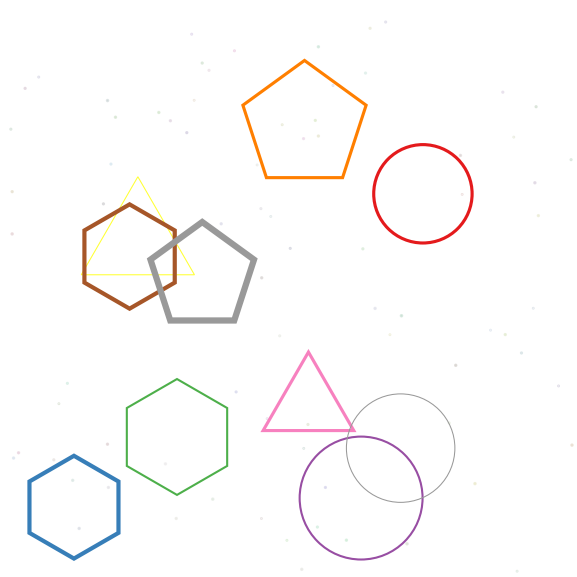[{"shape": "circle", "thickness": 1.5, "radius": 0.43, "center": [0.732, 0.664]}, {"shape": "hexagon", "thickness": 2, "radius": 0.44, "center": [0.128, 0.121]}, {"shape": "hexagon", "thickness": 1, "radius": 0.5, "center": [0.306, 0.242]}, {"shape": "circle", "thickness": 1, "radius": 0.53, "center": [0.625, 0.137]}, {"shape": "pentagon", "thickness": 1.5, "radius": 0.56, "center": [0.527, 0.782]}, {"shape": "triangle", "thickness": 0.5, "radius": 0.57, "center": [0.239, 0.58]}, {"shape": "hexagon", "thickness": 2, "radius": 0.45, "center": [0.224, 0.555]}, {"shape": "triangle", "thickness": 1.5, "radius": 0.45, "center": [0.534, 0.299]}, {"shape": "pentagon", "thickness": 3, "radius": 0.47, "center": [0.35, 0.52]}, {"shape": "circle", "thickness": 0.5, "radius": 0.47, "center": [0.694, 0.223]}]